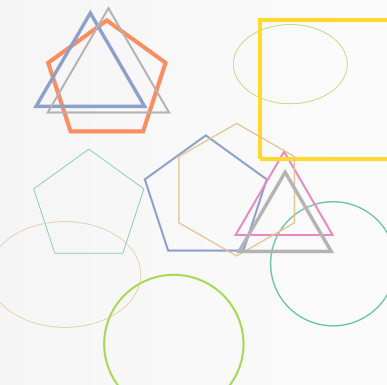[{"shape": "pentagon", "thickness": 0.5, "radius": 0.75, "center": [0.229, 0.463]}, {"shape": "circle", "thickness": 1, "radius": 0.81, "center": [0.86, 0.315]}, {"shape": "pentagon", "thickness": 3, "radius": 0.8, "center": [0.276, 0.788]}, {"shape": "pentagon", "thickness": 1.5, "radius": 0.83, "center": [0.531, 0.483]}, {"shape": "triangle", "thickness": 2.5, "radius": 0.81, "center": [0.233, 0.805]}, {"shape": "triangle", "thickness": 1.5, "radius": 0.72, "center": [0.733, 0.462]}, {"shape": "circle", "thickness": 1.5, "radius": 0.9, "center": [0.449, 0.106]}, {"shape": "oval", "thickness": 0.5, "radius": 0.73, "center": [0.749, 0.833]}, {"shape": "square", "thickness": 3, "radius": 0.9, "center": [0.853, 0.768]}, {"shape": "oval", "thickness": 0.5, "radius": 0.98, "center": [0.167, 0.287]}, {"shape": "hexagon", "thickness": 1, "radius": 0.86, "center": [0.611, 0.507]}, {"shape": "triangle", "thickness": 2.5, "radius": 0.69, "center": [0.736, 0.415]}, {"shape": "triangle", "thickness": 1.5, "radius": 0.9, "center": [0.28, 0.798]}]